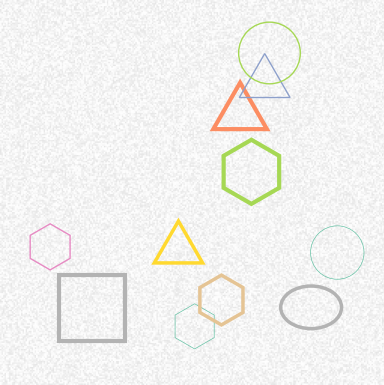[{"shape": "hexagon", "thickness": 0.5, "radius": 0.29, "center": [0.506, 0.152]}, {"shape": "circle", "thickness": 0.5, "radius": 0.35, "center": [0.876, 0.344]}, {"shape": "triangle", "thickness": 3, "radius": 0.4, "center": [0.624, 0.705]}, {"shape": "triangle", "thickness": 1, "radius": 0.38, "center": [0.688, 0.785]}, {"shape": "hexagon", "thickness": 1, "radius": 0.3, "center": [0.13, 0.359]}, {"shape": "hexagon", "thickness": 3, "radius": 0.42, "center": [0.653, 0.554]}, {"shape": "circle", "thickness": 1, "radius": 0.4, "center": [0.7, 0.862]}, {"shape": "triangle", "thickness": 2.5, "radius": 0.36, "center": [0.463, 0.353]}, {"shape": "hexagon", "thickness": 2.5, "radius": 0.32, "center": [0.575, 0.221]}, {"shape": "oval", "thickness": 2.5, "radius": 0.4, "center": [0.808, 0.202]}, {"shape": "square", "thickness": 3, "radius": 0.43, "center": [0.239, 0.199]}]